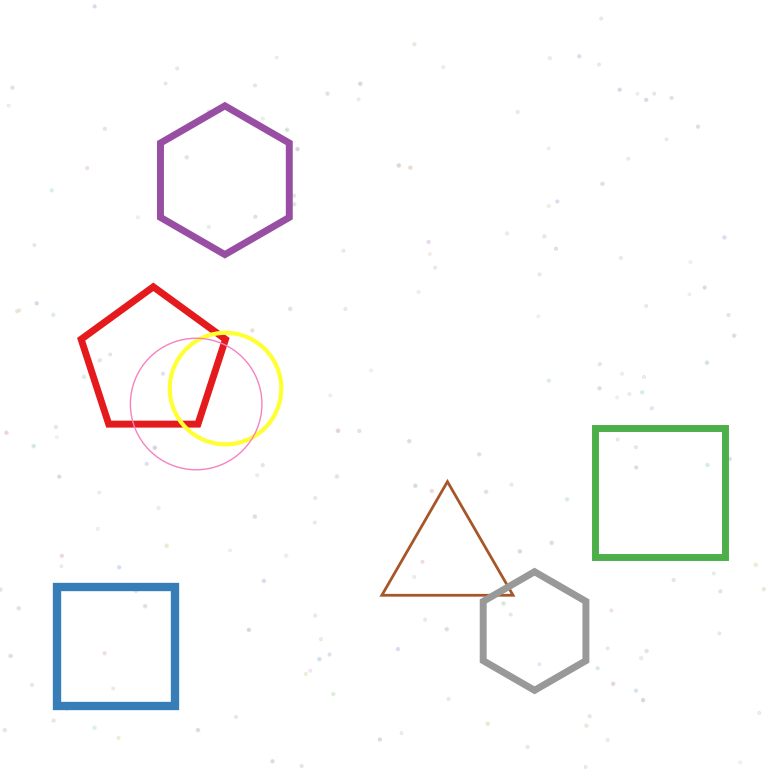[{"shape": "pentagon", "thickness": 2.5, "radius": 0.49, "center": [0.199, 0.529]}, {"shape": "square", "thickness": 3, "radius": 0.38, "center": [0.151, 0.16]}, {"shape": "square", "thickness": 2.5, "radius": 0.42, "center": [0.857, 0.36]}, {"shape": "hexagon", "thickness": 2.5, "radius": 0.48, "center": [0.292, 0.766]}, {"shape": "circle", "thickness": 1.5, "radius": 0.36, "center": [0.293, 0.495]}, {"shape": "triangle", "thickness": 1, "radius": 0.49, "center": [0.581, 0.276]}, {"shape": "circle", "thickness": 0.5, "radius": 0.43, "center": [0.255, 0.475]}, {"shape": "hexagon", "thickness": 2.5, "radius": 0.39, "center": [0.694, 0.18]}]